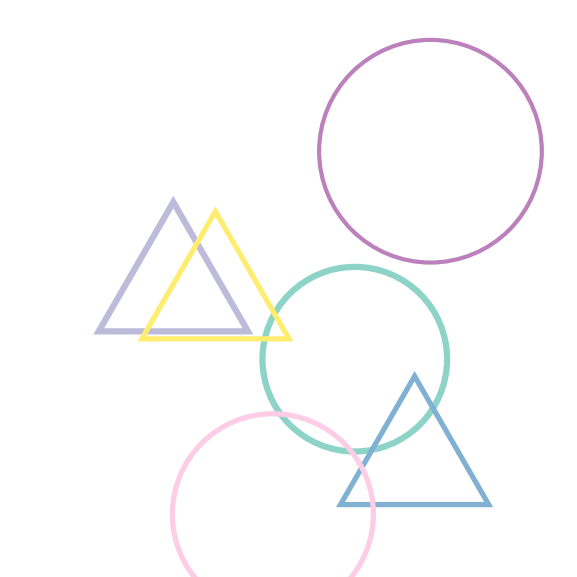[{"shape": "circle", "thickness": 3, "radius": 0.8, "center": [0.614, 0.377]}, {"shape": "triangle", "thickness": 3, "radius": 0.75, "center": [0.3, 0.5]}, {"shape": "triangle", "thickness": 2.5, "radius": 0.74, "center": [0.718, 0.2]}, {"shape": "circle", "thickness": 2.5, "radius": 0.87, "center": [0.472, 0.109]}, {"shape": "circle", "thickness": 2, "radius": 0.96, "center": [0.745, 0.737]}, {"shape": "triangle", "thickness": 2.5, "radius": 0.74, "center": [0.373, 0.486]}]